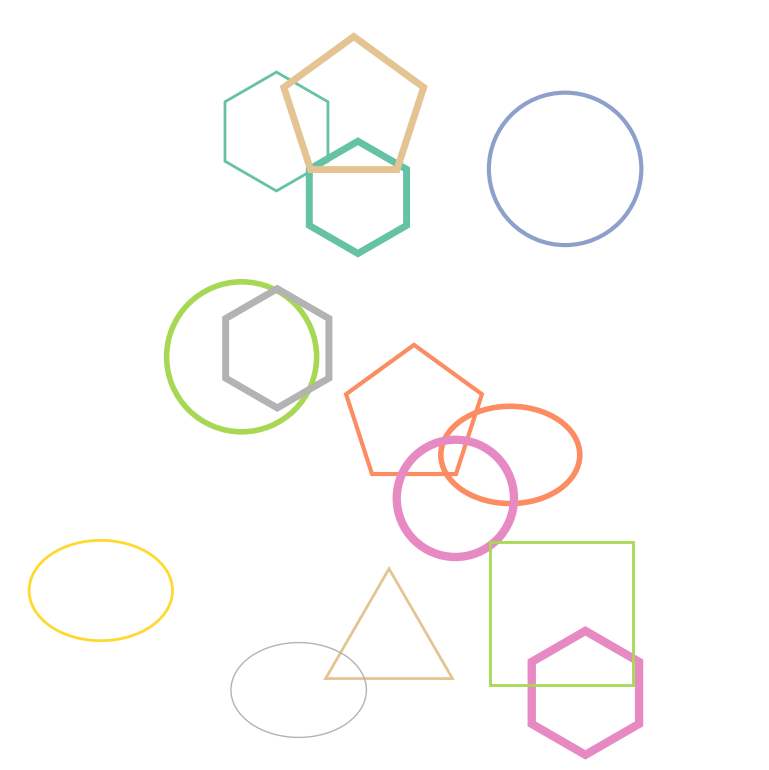[{"shape": "hexagon", "thickness": 1, "radius": 0.39, "center": [0.359, 0.829]}, {"shape": "hexagon", "thickness": 2.5, "radius": 0.36, "center": [0.465, 0.744]}, {"shape": "pentagon", "thickness": 1.5, "radius": 0.46, "center": [0.538, 0.459]}, {"shape": "oval", "thickness": 2, "radius": 0.45, "center": [0.663, 0.409]}, {"shape": "circle", "thickness": 1.5, "radius": 0.5, "center": [0.734, 0.781]}, {"shape": "circle", "thickness": 3, "radius": 0.38, "center": [0.591, 0.353]}, {"shape": "hexagon", "thickness": 3, "radius": 0.4, "center": [0.76, 0.1]}, {"shape": "circle", "thickness": 2, "radius": 0.49, "center": [0.314, 0.537]}, {"shape": "square", "thickness": 1, "radius": 0.46, "center": [0.729, 0.204]}, {"shape": "oval", "thickness": 1, "radius": 0.47, "center": [0.131, 0.233]}, {"shape": "pentagon", "thickness": 2.5, "radius": 0.48, "center": [0.459, 0.857]}, {"shape": "triangle", "thickness": 1, "radius": 0.48, "center": [0.505, 0.166]}, {"shape": "hexagon", "thickness": 2.5, "radius": 0.39, "center": [0.36, 0.548]}, {"shape": "oval", "thickness": 0.5, "radius": 0.44, "center": [0.388, 0.104]}]